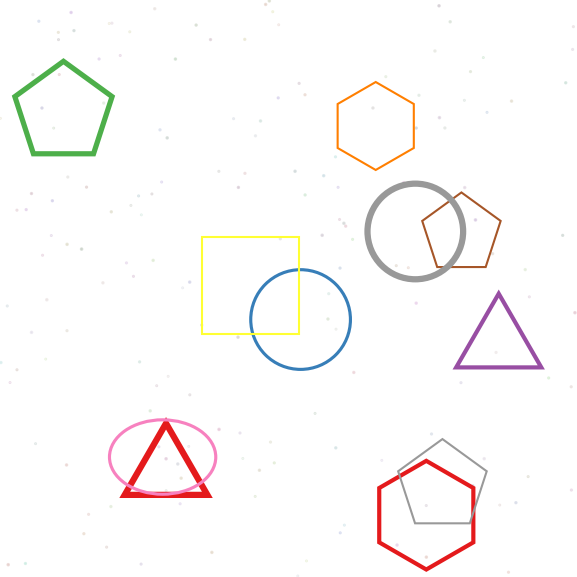[{"shape": "hexagon", "thickness": 2, "radius": 0.47, "center": [0.738, 0.107]}, {"shape": "triangle", "thickness": 3, "radius": 0.41, "center": [0.288, 0.184]}, {"shape": "circle", "thickness": 1.5, "radius": 0.43, "center": [0.521, 0.446]}, {"shape": "pentagon", "thickness": 2.5, "radius": 0.44, "center": [0.11, 0.804]}, {"shape": "triangle", "thickness": 2, "radius": 0.43, "center": [0.864, 0.405]}, {"shape": "hexagon", "thickness": 1, "radius": 0.38, "center": [0.651, 0.781]}, {"shape": "square", "thickness": 1, "radius": 0.42, "center": [0.433, 0.505]}, {"shape": "pentagon", "thickness": 1, "radius": 0.36, "center": [0.799, 0.594]}, {"shape": "oval", "thickness": 1.5, "radius": 0.46, "center": [0.282, 0.208]}, {"shape": "pentagon", "thickness": 1, "radius": 0.4, "center": [0.766, 0.158]}, {"shape": "circle", "thickness": 3, "radius": 0.41, "center": [0.719, 0.598]}]